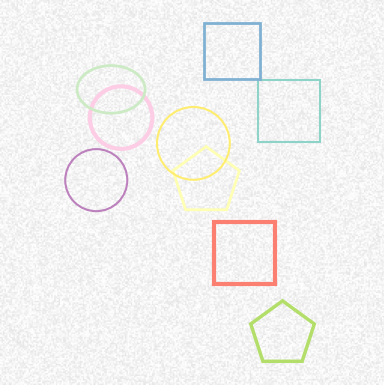[{"shape": "square", "thickness": 1.5, "radius": 0.41, "center": [0.75, 0.712]}, {"shape": "pentagon", "thickness": 2, "radius": 0.45, "center": [0.535, 0.529]}, {"shape": "square", "thickness": 3, "radius": 0.4, "center": [0.635, 0.343]}, {"shape": "square", "thickness": 2, "radius": 0.37, "center": [0.603, 0.868]}, {"shape": "pentagon", "thickness": 2.5, "radius": 0.43, "center": [0.734, 0.132]}, {"shape": "circle", "thickness": 3, "radius": 0.41, "center": [0.314, 0.695]}, {"shape": "circle", "thickness": 1.5, "radius": 0.4, "center": [0.25, 0.532]}, {"shape": "oval", "thickness": 2, "radius": 0.44, "center": [0.289, 0.768]}, {"shape": "circle", "thickness": 1.5, "radius": 0.47, "center": [0.502, 0.628]}]